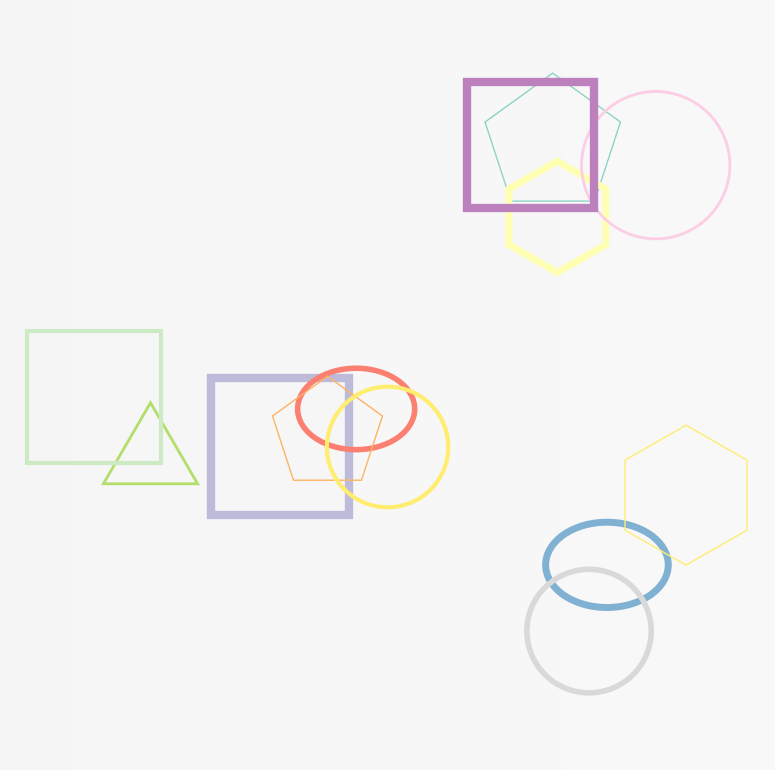[{"shape": "pentagon", "thickness": 0.5, "radius": 0.46, "center": [0.713, 0.813]}, {"shape": "hexagon", "thickness": 2.5, "radius": 0.36, "center": [0.719, 0.718]}, {"shape": "square", "thickness": 3, "radius": 0.45, "center": [0.362, 0.42]}, {"shape": "oval", "thickness": 2, "radius": 0.38, "center": [0.46, 0.469]}, {"shape": "oval", "thickness": 2.5, "radius": 0.4, "center": [0.783, 0.266]}, {"shape": "pentagon", "thickness": 0.5, "radius": 0.37, "center": [0.423, 0.437]}, {"shape": "triangle", "thickness": 1, "radius": 0.35, "center": [0.194, 0.407]}, {"shape": "circle", "thickness": 1, "radius": 0.48, "center": [0.846, 0.785]}, {"shape": "circle", "thickness": 2, "radius": 0.4, "center": [0.76, 0.18]}, {"shape": "square", "thickness": 3, "radius": 0.41, "center": [0.684, 0.812]}, {"shape": "square", "thickness": 1.5, "radius": 0.43, "center": [0.121, 0.484]}, {"shape": "circle", "thickness": 1.5, "radius": 0.39, "center": [0.5, 0.419]}, {"shape": "hexagon", "thickness": 0.5, "radius": 0.45, "center": [0.885, 0.357]}]